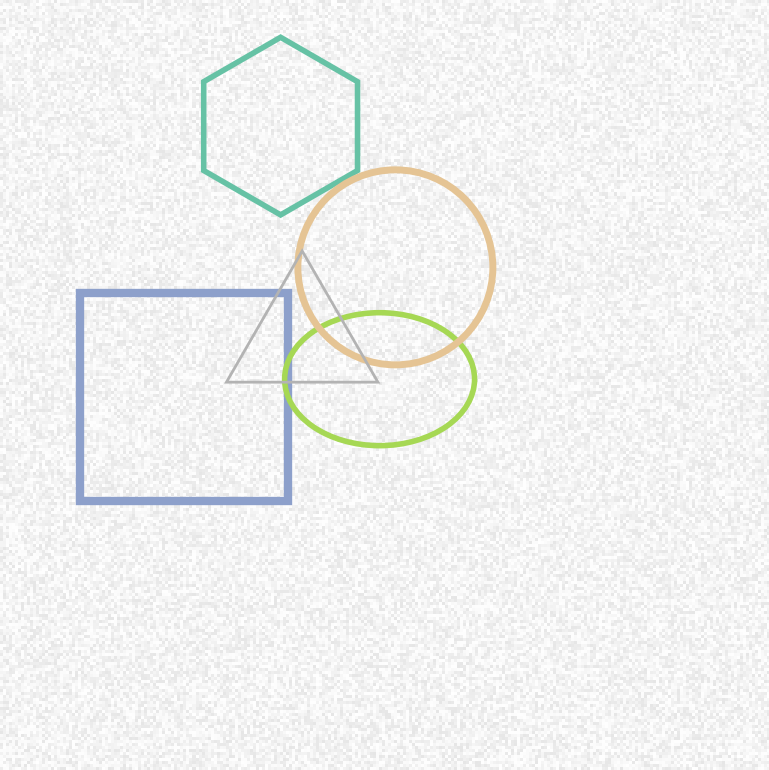[{"shape": "hexagon", "thickness": 2, "radius": 0.58, "center": [0.364, 0.836]}, {"shape": "square", "thickness": 3, "radius": 0.68, "center": [0.238, 0.485]}, {"shape": "oval", "thickness": 2, "radius": 0.62, "center": [0.493, 0.508]}, {"shape": "circle", "thickness": 2.5, "radius": 0.63, "center": [0.513, 0.653]}, {"shape": "triangle", "thickness": 1, "radius": 0.57, "center": [0.392, 0.56]}]